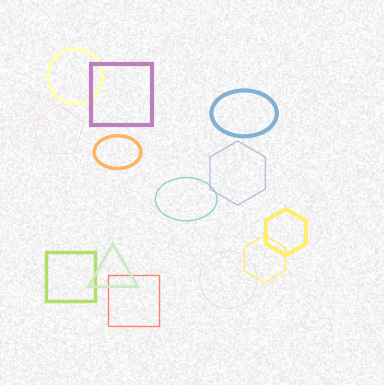[{"shape": "oval", "thickness": 1, "radius": 0.4, "center": [0.483, 0.483]}, {"shape": "circle", "thickness": 2.5, "radius": 0.36, "center": [0.195, 0.802]}, {"shape": "hexagon", "thickness": 1, "radius": 0.42, "center": [0.617, 0.55]}, {"shape": "square", "thickness": 1, "radius": 0.33, "center": [0.346, 0.219]}, {"shape": "oval", "thickness": 3, "radius": 0.43, "center": [0.634, 0.706]}, {"shape": "oval", "thickness": 2.5, "radius": 0.3, "center": [0.305, 0.605]}, {"shape": "square", "thickness": 2.5, "radius": 0.32, "center": [0.183, 0.282]}, {"shape": "pentagon", "thickness": 0.5, "radius": 0.35, "center": [0.151, 0.659]}, {"shape": "circle", "thickness": 0.5, "radius": 0.37, "center": [0.593, 0.274]}, {"shape": "square", "thickness": 3, "radius": 0.4, "center": [0.316, 0.755]}, {"shape": "triangle", "thickness": 2, "radius": 0.37, "center": [0.293, 0.292]}, {"shape": "hexagon", "thickness": 3, "radius": 0.3, "center": [0.742, 0.397]}, {"shape": "hexagon", "thickness": 1, "radius": 0.31, "center": [0.688, 0.327]}]